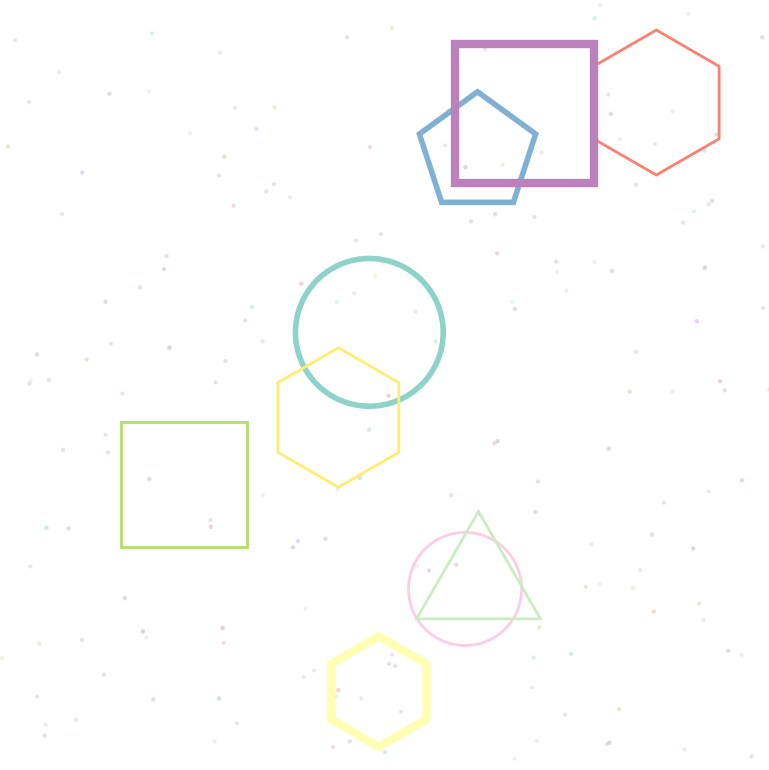[{"shape": "circle", "thickness": 2, "radius": 0.48, "center": [0.48, 0.568]}, {"shape": "hexagon", "thickness": 3, "radius": 0.36, "center": [0.492, 0.102]}, {"shape": "hexagon", "thickness": 1, "radius": 0.47, "center": [0.852, 0.867]}, {"shape": "pentagon", "thickness": 2, "radius": 0.4, "center": [0.62, 0.801]}, {"shape": "square", "thickness": 1, "radius": 0.41, "center": [0.239, 0.371]}, {"shape": "circle", "thickness": 1, "radius": 0.37, "center": [0.604, 0.235]}, {"shape": "square", "thickness": 3, "radius": 0.45, "center": [0.681, 0.852]}, {"shape": "triangle", "thickness": 1, "radius": 0.46, "center": [0.621, 0.243]}, {"shape": "hexagon", "thickness": 1, "radius": 0.45, "center": [0.439, 0.458]}]